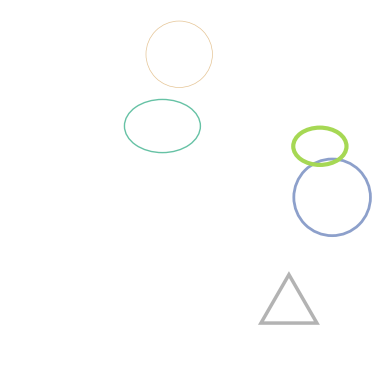[{"shape": "oval", "thickness": 1, "radius": 0.49, "center": [0.422, 0.673]}, {"shape": "circle", "thickness": 2, "radius": 0.5, "center": [0.863, 0.487]}, {"shape": "oval", "thickness": 3, "radius": 0.35, "center": [0.831, 0.62]}, {"shape": "circle", "thickness": 0.5, "radius": 0.43, "center": [0.465, 0.859]}, {"shape": "triangle", "thickness": 2.5, "radius": 0.42, "center": [0.75, 0.203]}]